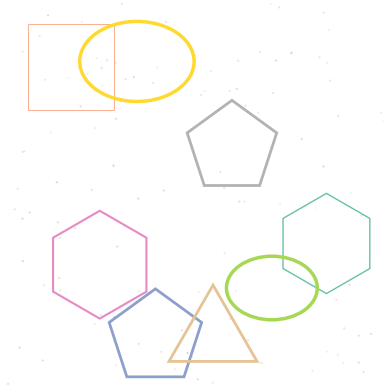[{"shape": "hexagon", "thickness": 1, "radius": 0.65, "center": [0.848, 0.368]}, {"shape": "square", "thickness": 0.5, "radius": 0.56, "center": [0.184, 0.825]}, {"shape": "pentagon", "thickness": 2, "radius": 0.63, "center": [0.404, 0.123]}, {"shape": "hexagon", "thickness": 1.5, "radius": 0.7, "center": [0.259, 0.313]}, {"shape": "oval", "thickness": 2.5, "radius": 0.59, "center": [0.706, 0.252]}, {"shape": "oval", "thickness": 2.5, "radius": 0.74, "center": [0.356, 0.84]}, {"shape": "triangle", "thickness": 2, "radius": 0.66, "center": [0.553, 0.127]}, {"shape": "pentagon", "thickness": 2, "radius": 0.61, "center": [0.602, 0.617]}]